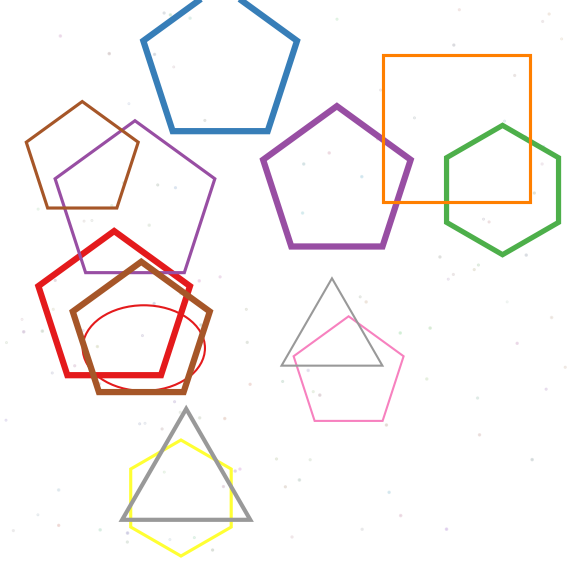[{"shape": "oval", "thickness": 1, "radius": 0.53, "center": [0.249, 0.396]}, {"shape": "pentagon", "thickness": 3, "radius": 0.69, "center": [0.198, 0.461]}, {"shape": "pentagon", "thickness": 3, "radius": 0.7, "center": [0.381, 0.885]}, {"shape": "hexagon", "thickness": 2.5, "radius": 0.56, "center": [0.87, 0.67]}, {"shape": "pentagon", "thickness": 1.5, "radius": 0.73, "center": [0.234, 0.645]}, {"shape": "pentagon", "thickness": 3, "radius": 0.67, "center": [0.583, 0.681]}, {"shape": "square", "thickness": 1.5, "radius": 0.64, "center": [0.791, 0.777]}, {"shape": "hexagon", "thickness": 1.5, "radius": 0.5, "center": [0.313, 0.137]}, {"shape": "pentagon", "thickness": 3, "radius": 0.62, "center": [0.245, 0.421]}, {"shape": "pentagon", "thickness": 1.5, "radius": 0.51, "center": [0.142, 0.721]}, {"shape": "pentagon", "thickness": 1, "radius": 0.5, "center": [0.604, 0.351]}, {"shape": "triangle", "thickness": 1, "radius": 0.5, "center": [0.575, 0.416]}, {"shape": "triangle", "thickness": 2, "radius": 0.64, "center": [0.322, 0.163]}]